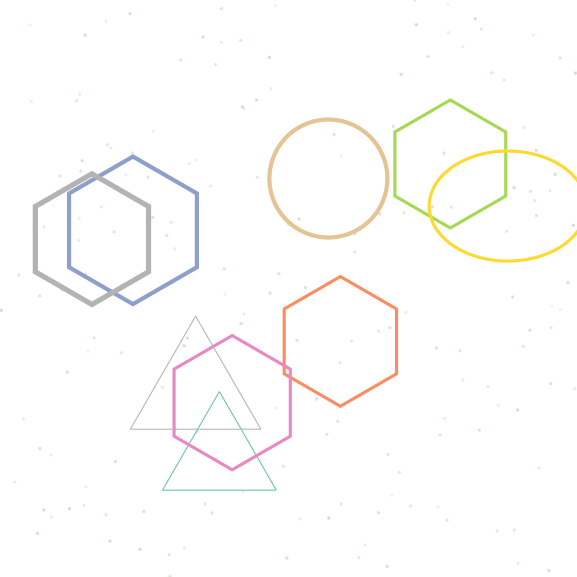[{"shape": "triangle", "thickness": 0.5, "radius": 0.57, "center": [0.38, 0.207]}, {"shape": "hexagon", "thickness": 1.5, "radius": 0.56, "center": [0.589, 0.408]}, {"shape": "hexagon", "thickness": 2, "radius": 0.64, "center": [0.23, 0.6]}, {"shape": "hexagon", "thickness": 1.5, "radius": 0.58, "center": [0.402, 0.302]}, {"shape": "hexagon", "thickness": 1.5, "radius": 0.55, "center": [0.78, 0.715]}, {"shape": "oval", "thickness": 1.5, "radius": 0.68, "center": [0.879, 0.642]}, {"shape": "circle", "thickness": 2, "radius": 0.51, "center": [0.569, 0.69]}, {"shape": "hexagon", "thickness": 2.5, "radius": 0.57, "center": [0.159, 0.585]}, {"shape": "triangle", "thickness": 0.5, "radius": 0.65, "center": [0.339, 0.321]}]